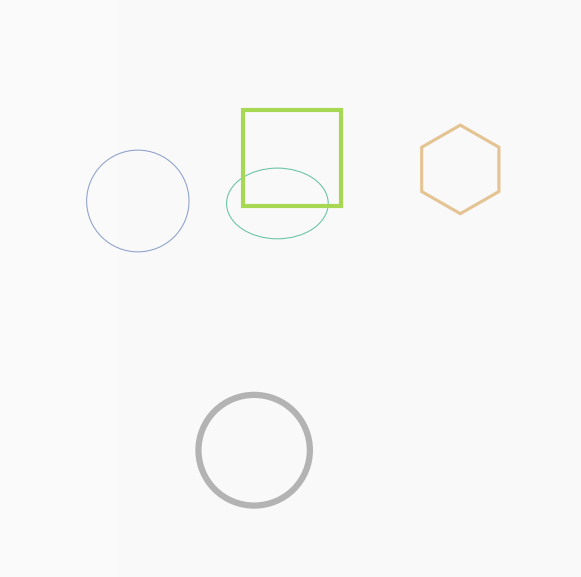[{"shape": "oval", "thickness": 0.5, "radius": 0.44, "center": [0.477, 0.647]}, {"shape": "circle", "thickness": 0.5, "radius": 0.44, "center": [0.237, 0.651]}, {"shape": "square", "thickness": 2, "radius": 0.42, "center": [0.502, 0.726]}, {"shape": "hexagon", "thickness": 1.5, "radius": 0.38, "center": [0.792, 0.706]}, {"shape": "circle", "thickness": 3, "radius": 0.48, "center": [0.437, 0.22]}]